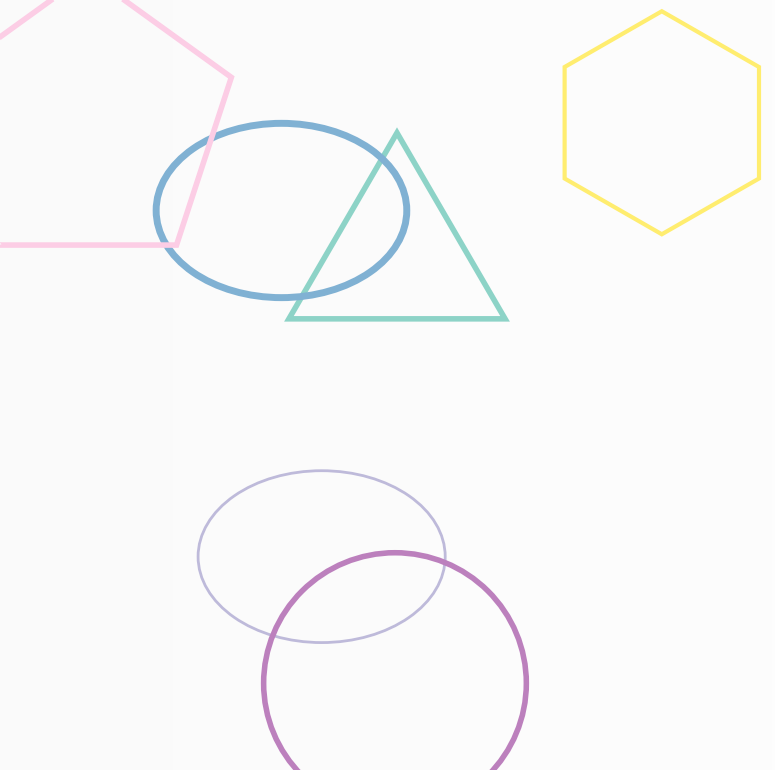[{"shape": "triangle", "thickness": 2, "radius": 0.81, "center": [0.512, 0.666]}, {"shape": "oval", "thickness": 1, "radius": 0.8, "center": [0.415, 0.277]}, {"shape": "oval", "thickness": 2.5, "radius": 0.81, "center": [0.363, 0.727]}, {"shape": "pentagon", "thickness": 2, "radius": 0.97, "center": [0.113, 0.839]}, {"shape": "circle", "thickness": 2, "radius": 0.85, "center": [0.51, 0.113]}, {"shape": "hexagon", "thickness": 1.5, "radius": 0.72, "center": [0.854, 0.841]}]